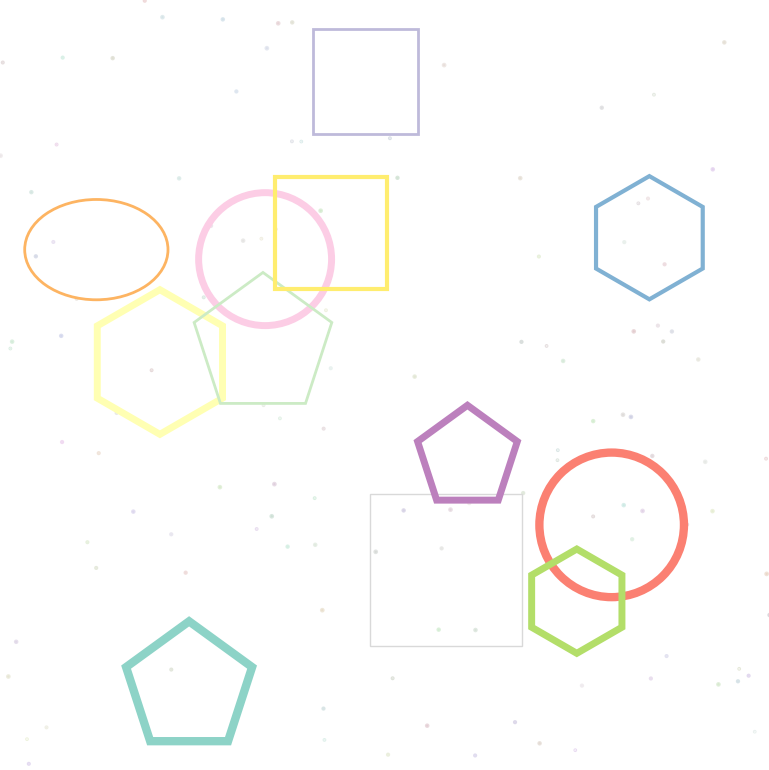[{"shape": "pentagon", "thickness": 3, "radius": 0.43, "center": [0.246, 0.107]}, {"shape": "hexagon", "thickness": 2.5, "radius": 0.47, "center": [0.208, 0.53]}, {"shape": "square", "thickness": 1, "radius": 0.34, "center": [0.475, 0.894]}, {"shape": "circle", "thickness": 3, "radius": 0.47, "center": [0.794, 0.318]}, {"shape": "hexagon", "thickness": 1.5, "radius": 0.4, "center": [0.843, 0.691]}, {"shape": "oval", "thickness": 1, "radius": 0.47, "center": [0.125, 0.676]}, {"shape": "hexagon", "thickness": 2.5, "radius": 0.34, "center": [0.749, 0.219]}, {"shape": "circle", "thickness": 2.5, "radius": 0.43, "center": [0.344, 0.663]}, {"shape": "square", "thickness": 0.5, "radius": 0.49, "center": [0.579, 0.259]}, {"shape": "pentagon", "thickness": 2.5, "radius": 0.34, "center": [0.607, 0.406]}, {"shape": "pentagon", "thickness": 1, "radius": 0.47, "center": [0.342, 0.552]}, {"shape": "square", "thickness": 1.5, "radius": 0.36, "center": [0.429, 0.698]}]